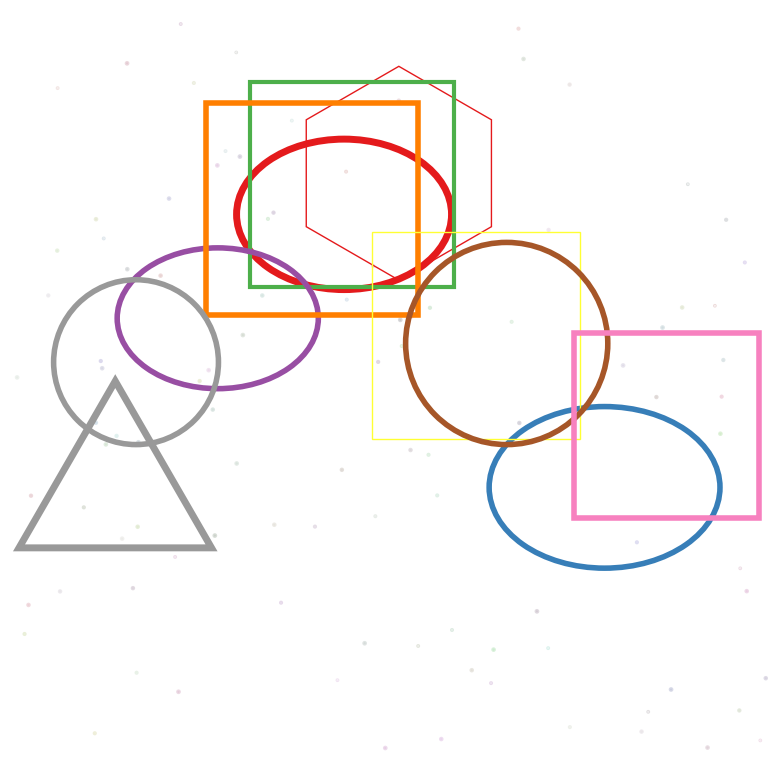[{"shape": "hexagon", "thickness": 0.5, "radius": 0.69, "center": [0.518, 0.775]}, {"shape": "oval", "thickness": 2.5, "radius": 0.7, "center": [0.447, 0.722]}, {"shape": "oval", "thickness": 2, "radius": 0.75, "center": [0.785, 0.367]}, {"shape": "square", "thickness": 1.5, "radius": 0.66, "center": [0.458, 0.76]}, {"shape": "oval", "thickness": 2, "radius": 0.65, "center": [0.283, 0.587]}, {"shape": "square", "thickness": 2, "radius": 0.69, "center": [0.405, 0.728]}, {"shape": "square", "thickness": 0.5, "radius": 0.67, "center": [0.618, 0.564]}, {"shape": "circle", "thickness": 2, "radius": 0.66, "center": [0.658, 0.554]}, {"shape": "square", "thickness": 2, "radius": 0.6, "center": [0.866, 0.447]}, {"shape": "triangle", "thickness": 2.5, "radius": 0.72, "center": [0.15, 0.361]}, {"shape": "circle", "thickness": 2, "radius": 0.54, "center": [0.177, 0.53]}]